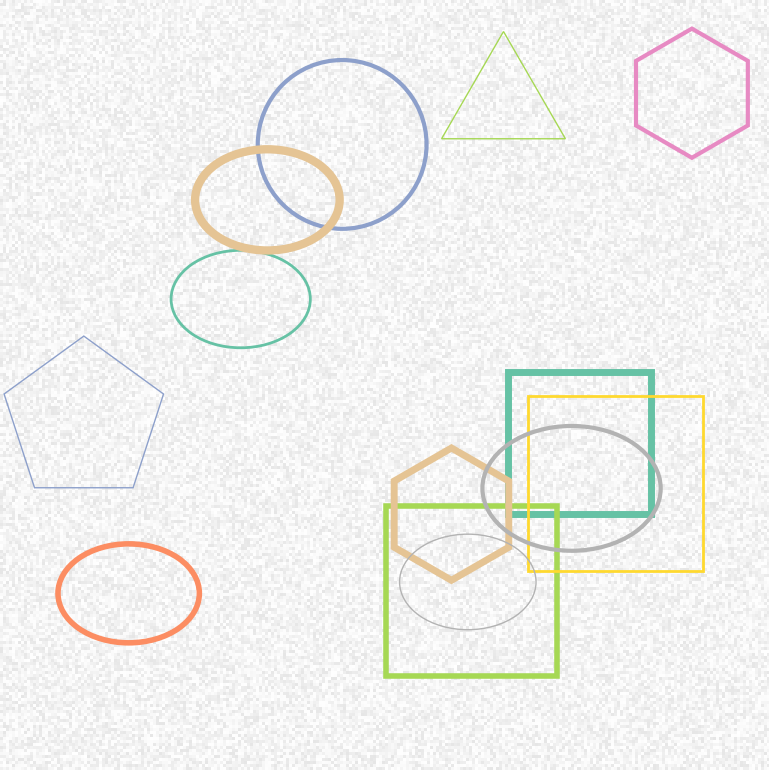[{"shape": "square", "thickness": 2.5, "radius": 0.46, "center": [0.752, 0.425]}, {"shape": "oval", "thickness": 1, "radius": 0.45, "center": [0.313, 0.612]}, {"shape": "oval", "thickness": 2, "radius": 0.46, "center": [0.167, 0.229]}, {"shape": "pentagon", "thickness": 0.5, "radius": 0.54, "center": [0.109, 0.455]}, {"shape": "circle", "thickness": 1.5, "radius": 0.55, "center": [0.444, 0.812]}, {"shape": "hexagon", "thickness": 1.5, "radius": 0.42, "center": [0.899, 0.879]}, {"shape": "square", "thickness": 2, "radius": 0.55, "center": [0.612, 0.232]}, {"shape": "triangle", "thickness": 0.5, "radius": 0.46, "center": [0.654, 0.866]}, {"shape": "square", "thickness": 1, "radius": 0.57, "center": [0.799, 0.373]}, {"shape": "oval", "thickness": 3, "radius": 0.47, "center": [0.347, 0.74]}, {"shape": "hexagon", "thickness": 2.5, "radius": 0.43, "center": [0.586, 0.332]}, {"shape": "oval", "thickness": 1.5, "radius": 0.58, "center": [0.742, 0.366]}, {"shape": "oval", "thickness": 0.5, "radius": 0.44, "center": [0.608, 0.244]}]